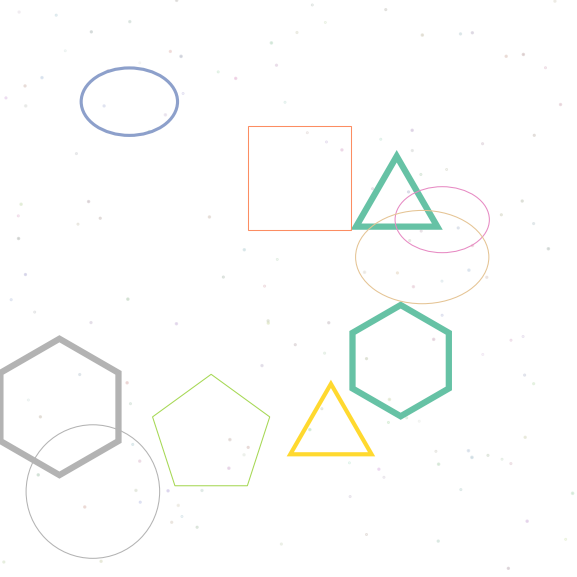[{"shape": "triangle", "thickness": 3, "radius": 0.41, "center": [0.687, 0.647]}, {"shape": "hexagon", "thickness": 3, "radius": 0.48, "center": [0.694, 0.375]}, {"shape": "square", "thickness": 0.5, "radius": 0.45, "center": [0.518, 0.691]}, {"shape": "oval", "thickness": 1.5, "radius": 0.42, "center": [0.224, 0.823]}, {"shape": "oval", "thickness": 0.5, "radius": 0.41, "center": [0.766, 0.619]}, {"shape": "pentagon", "thickness": 0.5, "radius": 0.53, "center": [0.366, 0.244]}, {"shape": "triangle", "thickness": 2, "radius": 0.41, "center": [0.573, 0.253]}, {"shape": "oval", "thickness": 0.5, "radius": 0.58, "center": [0.731, 0.554]}, {"shape": "hexagon", "thickness": 3, "radius": 0.59, "center": [0.103, 0.294]}, {"shape": "circle", "thickness": 0.5, "radius": 0.58, "center": [0.161, 0.148]}]